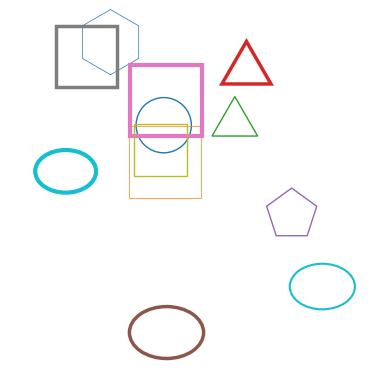[{"shape": "hexagon", "thickness": 0.5, "radius": 0.42, "center": [0.287, 0.891]}, {"shape": "circle", "thickness": 1, "radius": 0.36, "center": [0.425, 0.675]}, {"shape": "square", "thickness": 0.5, "radius": 0.47, "center": [0.428, 0.58]}, {"shape": "triangle", "thickness": 1, "radius": 0.34, "center": [0.61, 0.681]}, {"shape": "triangle", "thickness": 2.5, "radius": 0.37, "center": [0.64, 0.819]}, {"shape": "pentagon", "thickness": 1, "radius": 0.34, "center": [0.758, 0.443]}, {"shape": "oval", "thickness": 2.5, "radius": 0.48, "center": [0.432, 0.136]}, {"shape": "square", "thickness": 3, "radius": 0.47, "center": [0.431, 0.739]}, {"shape": "square", "thickness": 2.5, "radius": 0.4, "center": [0.224, 0.852]}, {"shape": "square", "thickness": 1, "radius": 0.34, "center": [0.416, 0.61]}, {"shape": "oval", "thickness": 3, "radius": 0.4, "center": [0.171, 0.555]}, {"shape": "oval", "thickness": 1.5, "radius": 0.42, "center": [0.837, 0.256]}]